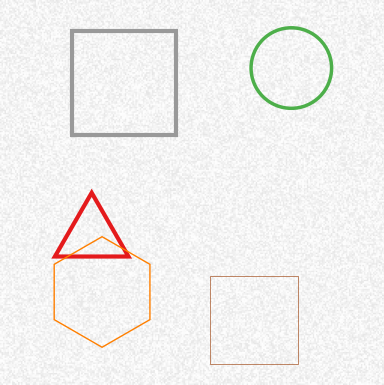[{"shape": "triangle", "thickness": 3, "radius": 0.55, "center": [0.238, 0.389]}, {"shape": "circle", "thickness": 2.5, "radius": 0.52, "center": [0.757, 0.823]}, {"shape": "hexagon", "thickness": 1, "radius": 0.72, "center": [0.265, 0.242]}, {"shape": "square", "thickness": 0.5, "radius": 0.57, "center": [0.659, 0.168]}, {"shape": "square", "thickness": 3, "radius": 0.67, "center": [0.322, 0.784]}]